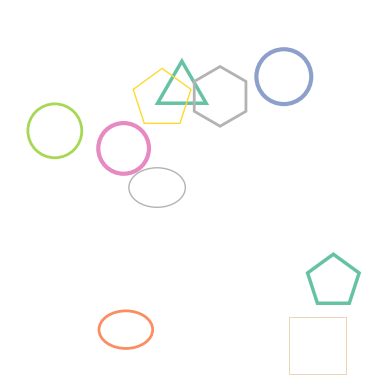[{"shape": "pentagon", "thickness": 2.5, "radius": 0.35, "center": [0.866, 0.269]}, {"shape": "triangle", "thickness": 2.5, "radius": 0.36, "center": [0.472, 0.768]}, {"shape": "oval", "thickness": 2, "radius": 0.35, "center": [0.327, 0.144]}, {"shape": "circle", "thickness": 3, "radius": 0.36, "center": [0.737, 0.801]}, {"shape": "circle", "thickness": 3, "radius": 0.33, "center": [0.321, 0.615]}, {"shape": "circle", "thickness": 2, "radius": 0.35, "center": [0.142, 0.66]}, {"shape": "pentagon", "thickness": 1, "radius": 0.39, "center": [0.421, 0.743]}, {"shape": "square", "thickness": 0.5, "radius": 0.37, "center": [0.826, 0.104]}, {"shape": "hexagon", "thickness": 2, "radius": 0.39, "center": [0.572, 0.75]}, {"shape": "oval", "thickness": 1, "radius": 0.37, "center": [0.408, 0.513]}]